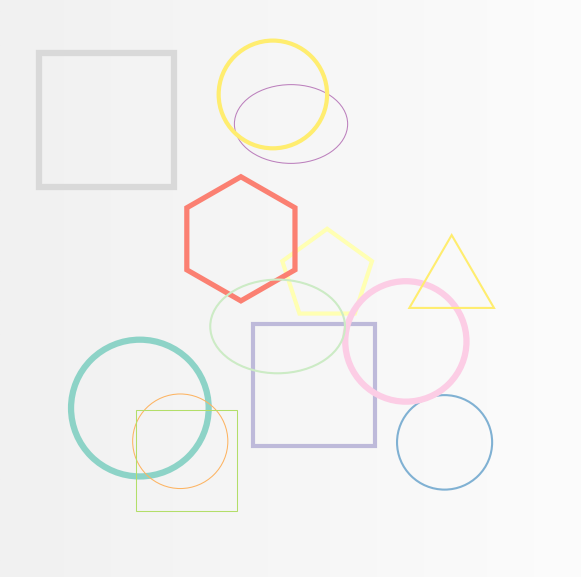[{"shape": "circle", "thickness": 3, "radius": 0.59, "center": [0.241, 0.293]}, {"shape": "pentagon", "thickness": 2, "radius": 0.41, "center": [0.563, 0.522]}, {"shape": "square", "thickness": 2, "radius": 0.53, "center": [0.54, 0.332]}, {"shape": "hexagon", "thickness": 2.5, "radius": 0.54, "center": [0.414, 0.586]}, {"shape": "circle", "thickness": 1, "radius": 0.41, "center": [0.765, 0.233]}, {"shape": "circle", "thickness": 0.5, "radius": 0.41, "center": [0.31, 0.235]}, {"shape": "square", "thickness": 0.5, "radius": 0.43, "center": [0.321, 0.202]}, {"shape": "circle", "thickness": 3, "radius": 0.52, "center": [0.698, 0.408]}, {"shape": "square", "thickness": 3, "radius": 0.58, "center": [0.183, 0.792]}, {"shape": "oval", "thickness": 0.5, "radius": 0.49, "center": [0.501, 0.784]}, {"shape": "oval", "thickness": 1, "radius": 0.58, "center": [0.478, 0.434]}, {"shape": "triangle", "thickness": 1, "radius": 0.42, "center": [0.777, 0.508]}, {"shape": "circle", "thickness": 2, "radius": 0.47, "center": [0.469, 0.836]}]